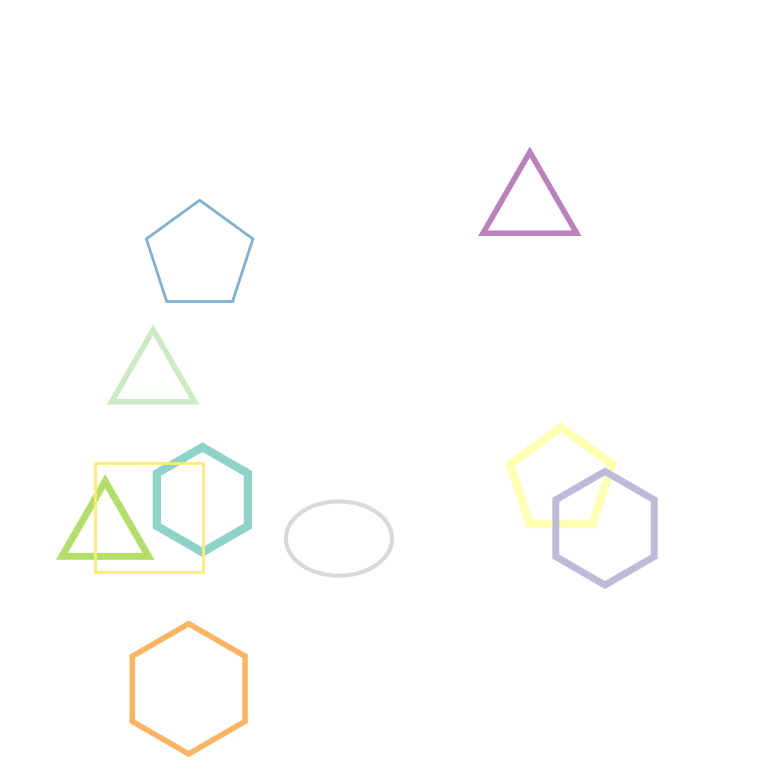[{"shape": "hexagon", "thickness": 3, "radius": 0.34, "center": [0.263, 0.351]}, {"shape": "pentagon", "thickness": 3, "radius": 0.35, "center": [0.729, 0.376]}, {"shape": "hexagon", "thickness": 2.5, "radius": 0.37, "center": [0.786, 0.314]}, {"shape": "pentagon", "thickness": 1, "radius": 0.36, "center": [0.259, 0.667]}, {"shape": "hexagon", "thickness": 2, "radius": 0.42, "center": [0.245, 0.105]}, {"shape": "triangle", "thickness": 2.5, "radius": 0.32, "center": [0.137, 0.31]}, {"shape": "oval", "thickness": 1.5, "radius": 0.34, "center": [0.44, 0.301]}, {"shape": "triangle", "thickness": 2, "radius": 0.35, "center": [0.688, 0.732]}, {"shape": "triangle", "thickness": 2, "radius": 0.31, "center": [0.199, 0.509]}, {"shape": "square", "thickness": 1, "radius": 0.35, "center": [0.193, 0.328]}]